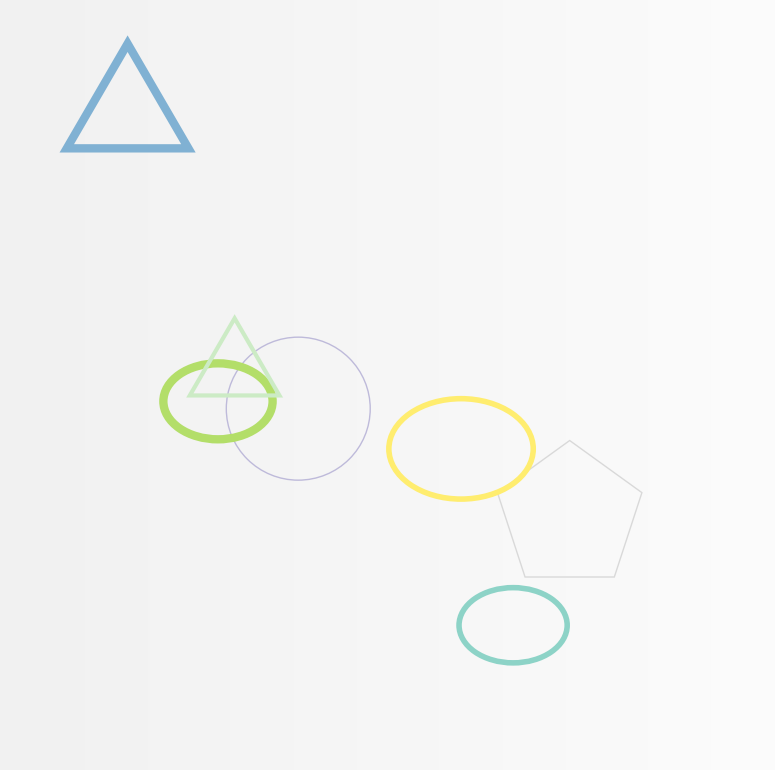[{"shape": "oval", "thickness": 2, "radius": 0.35, "center": [0.662, 0.188]}, {"shape": "circle", "thickness": 0.5, "radius": 0.46, "center": [0.385, 0.469]}, {"shape": "triangle", "thickness": 3, "radius": 0.45, "center": [0.165, 0.853]}, {"shape": "oval", "thickness": 3, "radius": 0.35, "center": [0.281, 0.479]}, {"shape": "pentagon", "thickness": 0.5, "radius": 0.49, "center": [0.735, 0.33]}, {"shape": "triangle", "thickness": 1.5, "radius": 0.33, "center": [0.303, 0.52]}, {"shape": "oval", "thickness": 2, "radius": 0.47, "center": [0.595, 0.417]}]